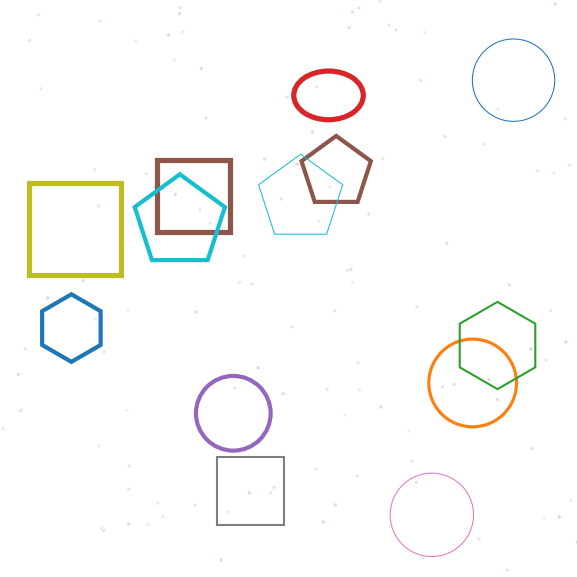[{"shape": "circle", "thickness": 0.5, "radius": 0.36, "center": [0.889, 0.86]}, {"shape": "hexagon", "thickness": 2, "radius": 0.29, "center": [0.124, 0.431]}, {"shape": "circle", "thickness": 1.5, "radius": 0.38, "center": [0.818, 0.336]}, {"shape": "hexagon", "thickness": 1, "radius": 0.38, "center": [0.861, 0.401]}, {"shape": "oval", "thickness": 2.5, "radius": 0.3, "center": [0.569, 0.834]}, {"shape": "circle", "thickness": 2, "radius": 0.32, "center": [0.404, 0.283]}, {"shape": "pentagon", "thickness": 2, "radius": 0.32, "center": [0.582, 0.701]}, {"shape": "square", "thickness": 2.5, "radius": 0.31, "center": [0.335, 0.66]}, {"shape": "circle", "thickness": 0.5, "radius": 0.36, "center": [0.748, 0.108]}, {"shape": "square", "thickness": 1, "radius": 0.29, "center": [0.434, 0.149]}, {"shape": "square", "thickness": 2.5, "radius": 0.4, "center": [0.129, 0.602]}, {"shape": "pentagon", "thickness": 2, "radius": 0.41, "center": [0.311, 0.615]}, {"shape": "pentagon", "thickness": 0.5, "radius": 0.38, "center": [0.521, 0.656]}]